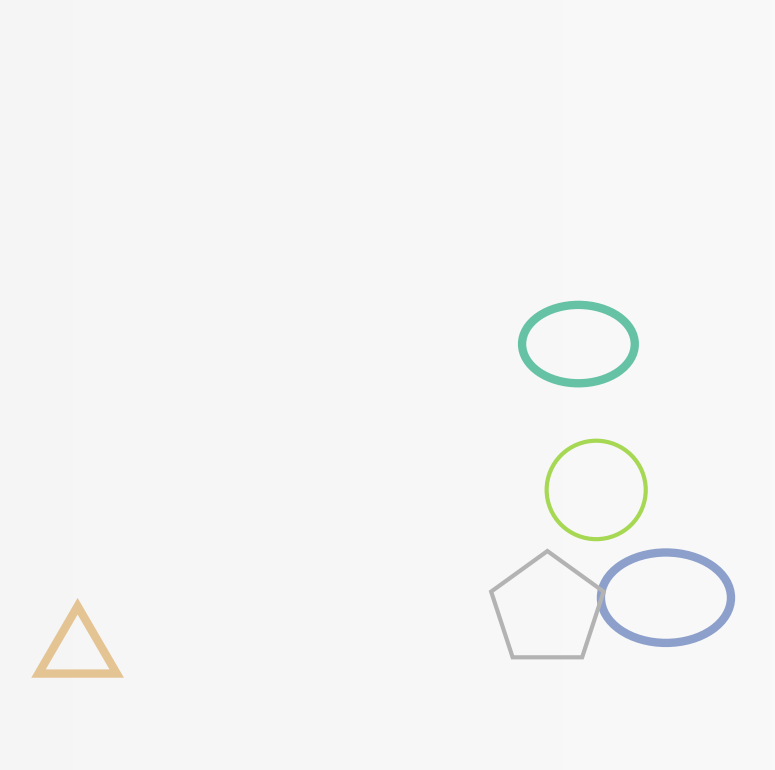[{"shape": "oval", "thickness": 3, "radius": 0.36, "center": [0.746, 0.553]}, {"shape": "oval", "thickness": 3, "radius": 0.42, "center": [0.859, 0.224]}, {"shape": "circle", "thickness": 1.5, "radius": 0.32, "center": [0.769, 0.364]}, {"shape": "triangle", "thickness": 3, "radius": 0.29, "center": [0.1, 0.154]}, {"shape": "pentagon", "thickness": 1.5, "radius": 0.38, "center": [0.706, 0.208]}]